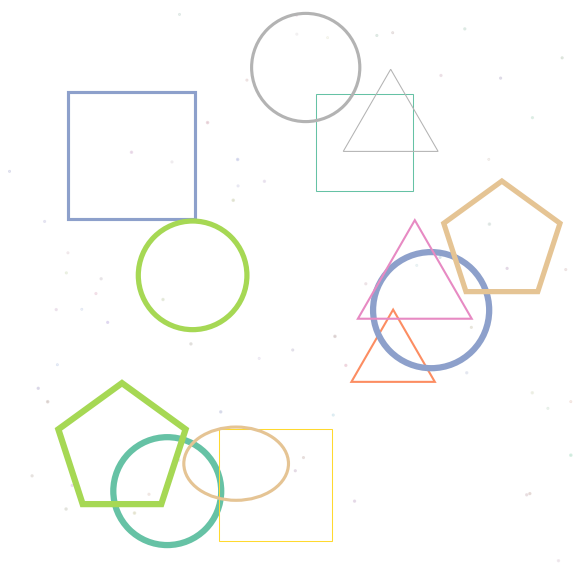[{"shape": "circle", "thickness": 3, "radius": 0.47, "center": [0.29, 0.149]}, {"shape": "square", "thickness": 0.5, "radius": 0.42, "center": [0.631, 0.752]}, {"shape": "triangle", "thickness": 1, "radius": 0.42, "center": [0.681, 0.38]}, {"shape": "circle", "thickness": 3, "radius": 0.5, "center": [0.747, 0.462]}, {"shape": "square", "thickness": 1.5, "radius": 0.55, "center": [0.227, 0.731]}, {"shape": "triangle", "thickness": 1, "radius": 0.57, "center": [0.718, 0.504]}, {"shape": "circle", "thickness": 2.5, "radius": 0.47, "center": [0.334, 0.522]}, {"shape": "pentagon", "thickness": 3, "radius": 0.58, "center": [0.211, 0.22]}, {"shape": "square", "thickness": 0.5, "radius": 0.49, "center": [0.477, 0.159]}, {"shape": "oval", "thickness": 1.5, "radius": 0.45, "center": [0.409, 0.196]}, {"shape": "pentagon", "thickness": 2.5, "radius": 0.53, "center": [0.869, 0.58]}, {"shape": "triangle", "thickness": 0.5, "radius": 0.47, "center": [0.677, 0.784]}, {"shape": "circle", "thickness": 1.5, "radius": 0.47, "center": [0.529, 0.882]}]